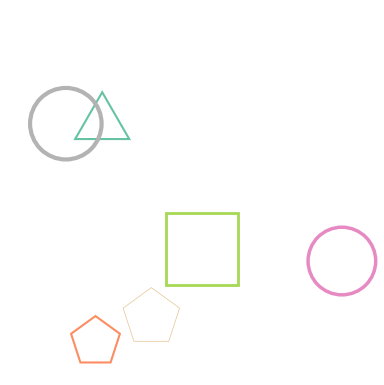[{"shape": "triangle", "thickness": 1.5, "radius": 0.41, "center": [0.265, 0.679]}, {"shape": "pentagon", "thickness": 1.5, "radius": 0.33, "center": [0.248, 0.112]}, {"shape": "circle", "thickness": 2.5, "radius": 0.44, "center": [0.888, 0.322]}, {"shape": "square", "thickness": 2, "radius": 0.47, "center": [0.524, 0.353]}, {"shape": "pentagon", "thickness": 0.5, "radius": 0.39, "center": [0.393, 0.176]}, {"shape": "circle", "thickness": 3, "radius": 0.46, "center": [0.171, 0.679]}]